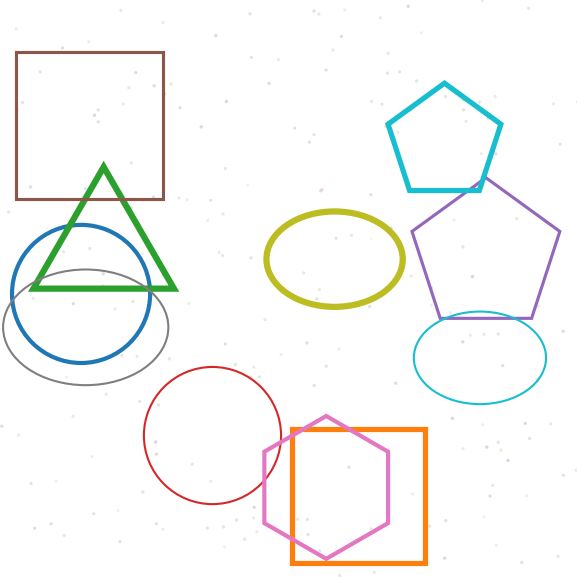[{"shape": "circle", "thickness": 2, "radius": 0.6, "center": [0.14, 0.49]}, {"shape": "square", "thickness": 2.5, "radius": 0.58, "center": [0.62, 0.14]}, {"shape": "triangle", "thickness": 3, "radius": 0.7, "center": [0.18, 0.57]}, {"shape": "circle", "thickness": 1, "radius": 0.59, "center": [0.368, 0.245]}, {"shape": "pentagon", "thickness": 1.5, "radius": 0.67, "center": [0.841, 0.557]}, {"shape": "square", "thickness": 1.5, "radius": 0.63, "center": [0.155, 0.782]}, {"shape": "hexagon", "thickness": 2, "radius": 0.62, "center": [0.565, 0.155]}, {"shape": "oval", "thickness": 1, "radius": 0.72, "center": [0.148, 0.432]}, {"shape": "oval", "thickness": 3, "radius": 0.59, "center": [0.579, 0.55]}, {"shape": "pentagon", "thickness": 2.5, "radius": 0.51, "center": [0.77, 0.752]}, {"shape": "oval", "thickness": 1, "radius": 0.57, "center": [0.831, 0.38]}]